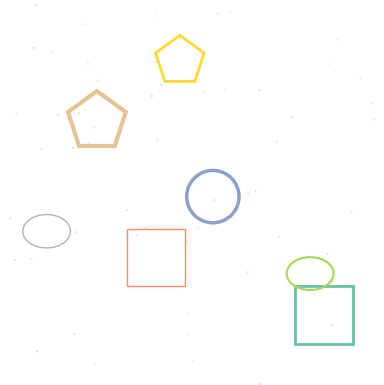[{"shape": "square", "thickness": 2, "radius": 0.38, "center": [0.841, 0.181]}, {"shape": "square", "thickness": 1, "radius": 0.38, "center": [0.404, 0.331]}, {"shape": "circle", "thickness": 2.5, "radius": 0.34, "center": [0.553, 0.489]}, {"shape": "oval", "thickness": 1.5, "radius": 0.3, "center": [0.806, 0.289]}, {"shape": "pentagon", "thickness": 2, "radius": 0.33, "center": [0.467, 0.842]}, {"shape": "pentagon", "thickness": 3, "radius": 0.39, "center": [0.252, 0.685]}, {"shape": "oval", "thickness": 1, "radius": 0.31, "center": [0.121, 0.399]}]